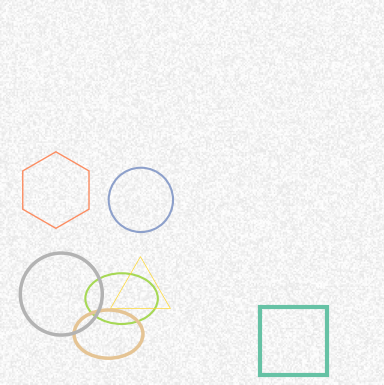[{"shape": "square", "thickness": 3, "radius": 0.44, "center": [0.763, 0.115]}, {"shape": "hexagon", "thickness": 1, "radius": 0.5, "center": [0.145, 0.506]}, {"shape": "circle", "thickness": 1.5, "radius": 0.42, "center": [0.366, 0.481]}, {"shape": "oval", "thickness": 1.5, "radius": 0.47, "center": [0.316, 0.224]}, {"shape": "triangle", "thickness": 0.5, "radius": 0.45, "center": [0.365, 0.244]}, {"shape": "oval", "thickness": 2.5, "radius": 0.45, "center": [0.282, 0.132]}, {"shape": "circle", "thickness": 2.5, "radius": 0.53, "center": [0.159, 0.236]}]